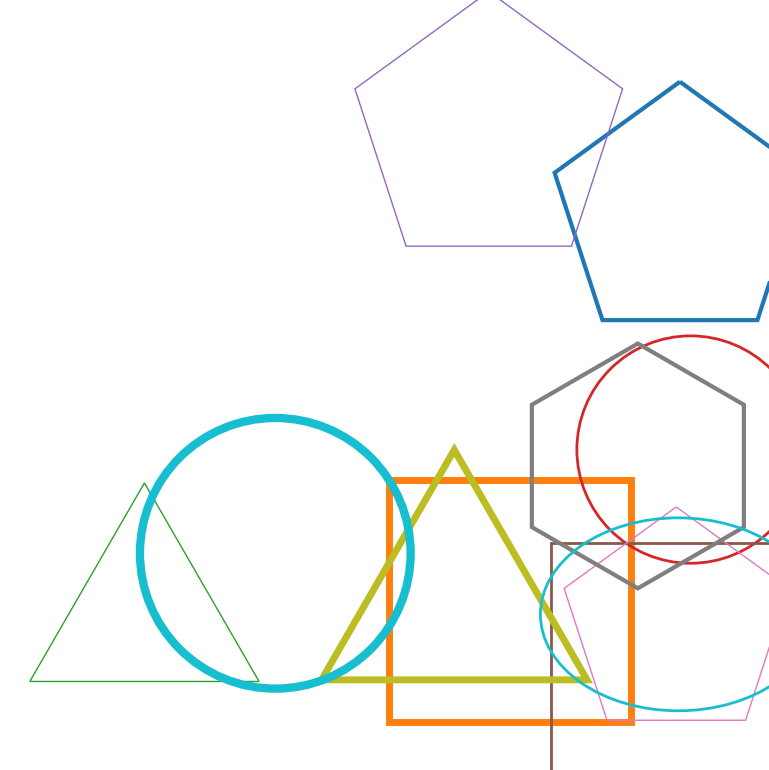[{"shape": "pentagon", "thickness": 1.5, "radius": 0.86, "center": [0.883, 0.723]}, {"shape": "square", "thickness": 2.5, "radius": 0.78, "center": [0.662, 0.22]}, {"shape": "triangle", "thickness": 0.5, "radius": 0.86, "center": [0.188, 0.201]}, {"shape": "circle", "thickness": 1, "radius": 0.74, "center": [0.897, 0.416]}, {"shape": "pentagon", "thickness": 0.5, "radius": 0.91, "center": [0.635, 0.828]}, {"shape": "square", "thickness": 1, "radius": 0.89, "center": [0.894, 0.118]}, {"shape": "pentagon", "thickness": 0.5, "radius": 0.77, "center": [0.878, 0.188]}, {"shape": "hexagon", "thickness": 1.5, "radius": 0.79, "center": [0.828, 0.395]}, {"shape": "triangle", "thickness": 2.5, "radius": 1.0, "center": [0.59, 0.217]}, {"shape": "circle", "thickness": 3, "radius": 0.88, "center": [0.358, 0.281]}, {"shape": "oval", "thickness": 1, "radius": 0.9, "center": [0.881, 0.202]}]